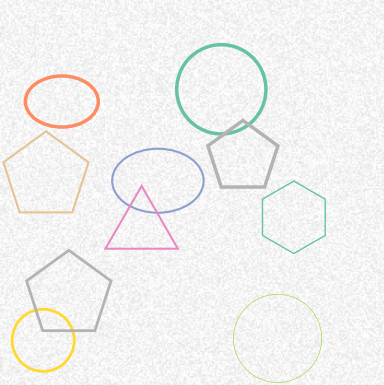[{"shape": "hexagon", "thickness": 1, "radius": 0.47, "center": [0.763, 0.436]}, {"shape": "circle", "thickness": 2.5, "radius": 0.58, "center": [0.575, 0.768]}, {"shape": "oval", "thickness": 2.5, "radius": 0.47, "center": [0.161, 0.736]}, {"shape": "oval", "thickness": 1.5, "radius": 0.59, "center": [0.41, 0.531]}, {"shape": "triangle", "thickness": 1.5, "radius": 0.54, "center": [0.368, 0.408]}, {"shape": "circle", "thickness": 0.5, "radius": 0.57, "center": [0.721, 0.121]}, {"shape": "circle", "thickness": 2, "radius": 0.4, "center": [0.112, 0.116]}, {"shape": "pentagon", "thickness": 1.5, "radius": 0.58, "center": [0.119, 0.542]}, {"shape": "pentagon", "thickness": 2.5, "radius": 0.48, "center": [0.631, 0.592]}, {"shape": "pentagon", "thickness": 2, "radius": 0.58, "center": [0.179, 0.234]}]